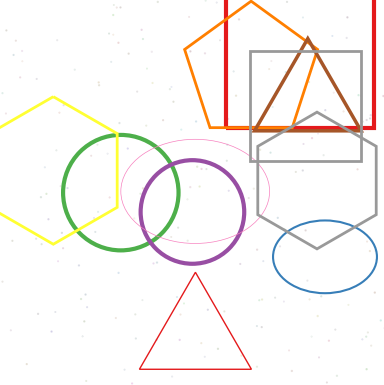[{"shape": "square", "thickness": 3, "radius": 0.97, "center": [0.779, 0.861]}, {"shape": "triangle", "thickness": 1, "radius": 0.84, "center": [0.508, 0.125]}, {"shape": "oval", "thickness": 1.5, "radius": 0.67, "center": [0.844, 0.333]}, {"shape": "circle", "thickness": 3, "radius": 0.75, "center": [0.314, 0.5]}, {"shape": "circle", "thickness": 3, "radius": 0.67, "center": [0.5, 0.449]}, {"shape": "pentagon", "thickness": 2, "radius": 0.91, "center": [0.652, 0.815]}, {"shape": "hexagon", "thickness": 2, "radius": 0.96, "center": [0.138, 0.557]}, {"shape": "triangle", "thickness": 2.5, "radius": 0.8, "center": [0.799, 0.74]}, {"shape": "oval", "thickness": 0.5, "radius": 0.97, "center": [0.507, 0.503]}, {"shape": "hexagon", "thickness": 2, "radius": 0.89, "center": [0.823, 0.531]}, {"shape": "square", "thickness": 2, "radius": 0.71, "center": [0.793, 0.726]}]